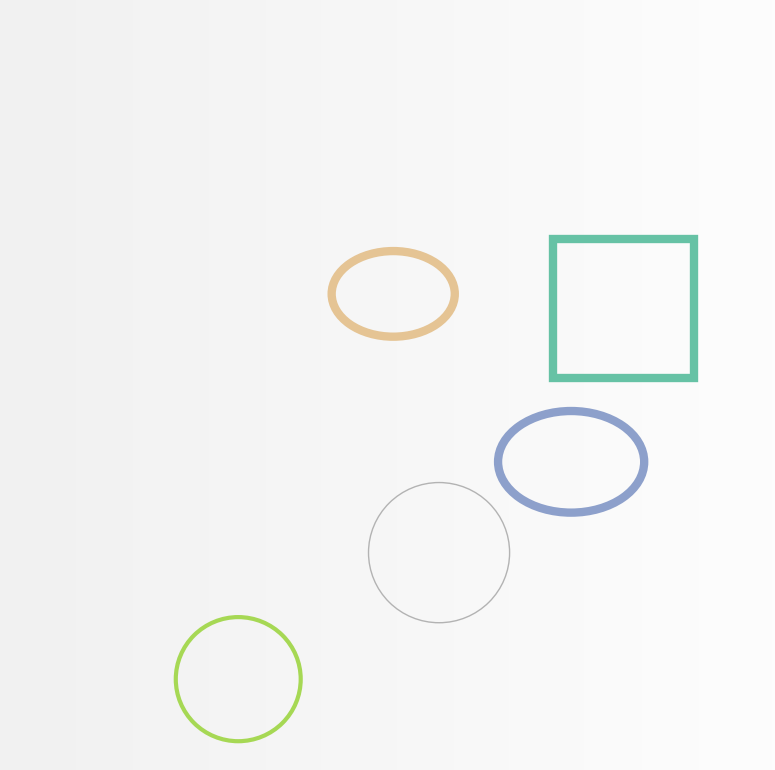[{"shape": "square", "thickness": 3, "radius": 0.45, "center": [0.805, 0.599]}, {"shape": "oval", "thickness": 3, "radius": 0.47, "center": [0.737, 0.4]}, {"shape": "circle", "thickness": 1.5, "radius": 0.4, "center": [0.307, 0.118]}, {"shape": "oval", "thickness": 3, "radius": 0.4, "center": [0.507, 0.618]}, {"shape": "circle", "thickness": 0.5, "radius": 0.46, "center": [0.567, 0.282]}]